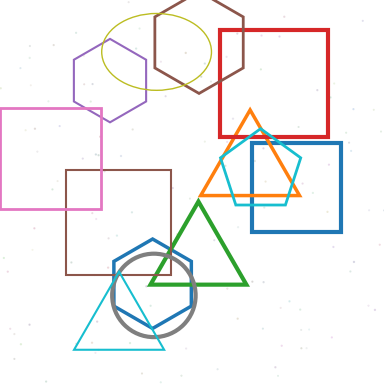[{"shape": "square", "thickness": 3, "radius": 0.58, "center": [0.77, 0.512]}, {"shape": "hexagon", "thickness": 2.5, "radius": 0.58, "center": [0.396, 0.263]}, {"shape": "triangle", "thickness": 2.5, "radius": 0.74, "center": [0.65, 0.566]}, {"shape": "triangle", "thickness": 3, "radius": 0.72, "center": [0.515, 0.333]}, {"shape": "square", "thickness": 3, "radius": 0.7, "center": [0.712, 0.782]}, {"shape": "hexagon", "thickness": 1.5, "radius": 0.54, "center": [0.286, 0.791]}, {"shape": "square", "thickness": 1.5, "radius": 0.68, "center": [0.308, 0.422]}, {"shape": "hexagon", "thickness": 2, "radius": 0.66, "center": [0.517, 0.89]}, {"shape": "square", "thickness": 2, "radius": 0.66, "center": [0.131, 0.589]}, {"shape": "circle", "thickness": 3, "radius": 0.54, "center": [0.4, 0.233]}, {"shape": "oval", "thickness": 1, "radius": 0.71, "center": [0.407, 0.865]}, {"shape": "pentagon", "thickness": 2, "radius": 0.55, "center": [0.677, 0.556]}, {"shape": "triangle", "thickness": 1.5, "radius": 0.68, "center": [0.309, 0.159]}]